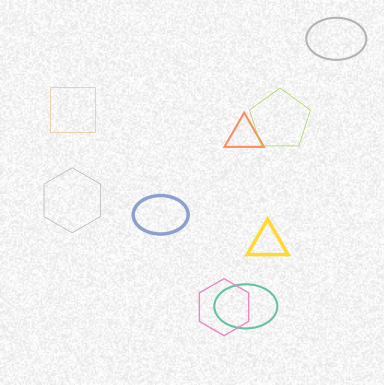[{"shape": "oval", "thickness": 1.5, "radius": 0.41, "center": [0.639, 0.204]}, {"shape": "triangle", "thickness": 1.5, "radius": 0.3, "center": [0.634, 0.648]}, {"shape": "oval", "thickness": 2.5, "radius": 0.36, "center": [0.417, 0.442]}, {"shape": "hexagon", "thickness": 1, "radius": 0.37, "center": [0.582, 0.202]}, {"shape": "pentagon", "thickness": 0.5, "radius": 0.42, "center": [0.727, 0.688]}, {"shape": "triangle", "thickness": 2.5, "radius": 0.31, "center": [0.695, 0.369]}, {"shape": "square", "thickness": 0.5, "radius": 0.29, "center": [0.189, 0.715]}, {"shape": "hexagon", "thickness": 0.5, "radius": 0.42, "center": [0.188, 0.48]}, {"shape": "oval", "thickness": 1.5, "radius": 0.39, "center": [0.873, 0.899]}]